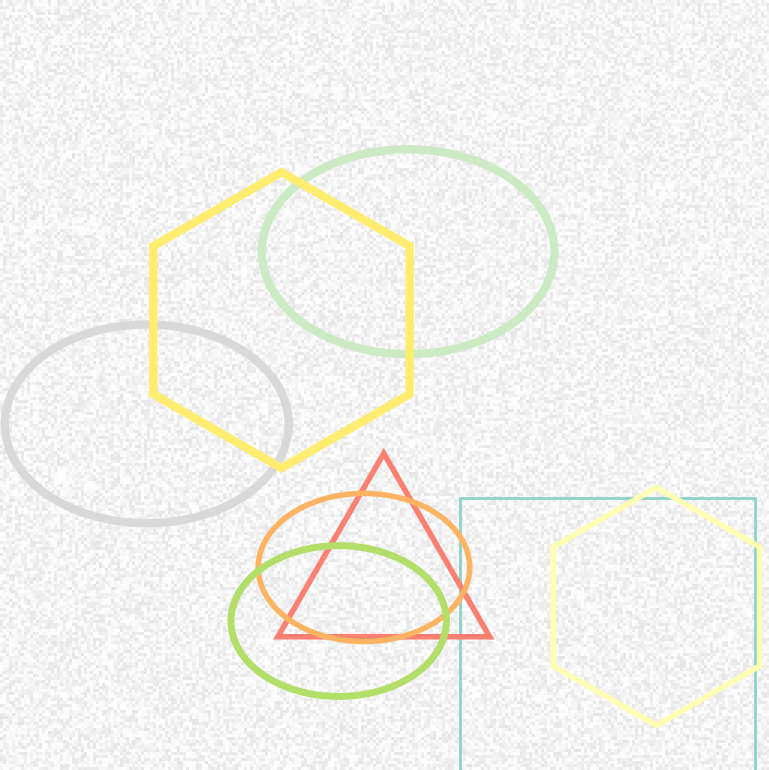[{"shape": "square", "thickness": 1, "radius": 0.96, "center": [0.789, 0.162]}, {"shape": "hexagon", "thickness": 2, "radius": 0.77, "center": [0.853, 0.212]}, {"shape": "triangle", "thickness": 2, "radius": 0.79, "center": [0.498, 0.252]}, {"shape": "oval", "thickness": 2, "radius": 0.69, "center": [0.473, 0.263]}, {"shape": "oval", "thickness": 2.5, "radius": 0.7, "center": [0.44, 0.193]}, {"shape": "oval", "thickness": 3, "radius": 0.92, "center": [0.191, 0.45]}, {"shape": "oval", "thickness": 3, "radius": 0.95, "center": [0.53, 0.673]}, {"shape": "hexagon", "thickness": 3, "radius": 0.96, "center": [0.366, 0.584]}]